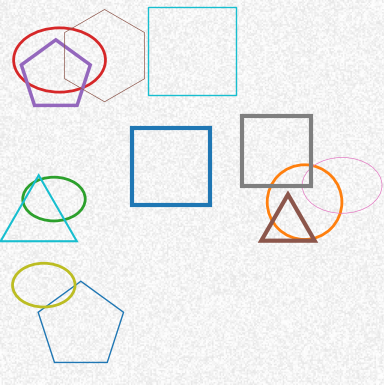[{"shape": "square", "thickness": 3, "radius": 0.5, "center": [0.444, 0.568]}, {"shape": "pentagon", "thickness": 1, "radius": 0.58, "center": [0.21, 0.153]}, {"shape": "circle", "thickness": 2, "radius": 0.48, "center": [0.791, 0.475]}, {"shape": "oval", "thickness": 2, "radius": 0.41, "center": [0.14, 0.483]}, {"shape": "oval", "thickness": 2, "radius": 0.6, "center": [0.155, 0.844]}, {"shape": "pentagon", "thickness": 2.5, "radius": 0.47, "center": [0.145, 0.802]}, {"shape": "triangle", "thickness": 3, "radius": 0.4, "center": [0.748, 0.415]}, {"shape": "hexagon", "thickness": 0.5, "radius": 0.6, "center": [0.272, 0.855]}, {"shape": "oval", "thickness": 0.5, "radius": 0.52, "center": [0.889, 0.519]}, {"shape": "square", "thickness": 3, "radius": 0.45, "center": [0.718, 0.607]}, {"shape": "oval", "thickness": 2, "radius": 0.41, "center": [0.114, 0.259]}, {"shape": "triangle", "thickness": 1.5, "radius": 0.57, "center": [0.101, 0.431]}, {"shape": "square", "thickness": 1, "radius": 0.57, "center": [0.499, 0.867]}]